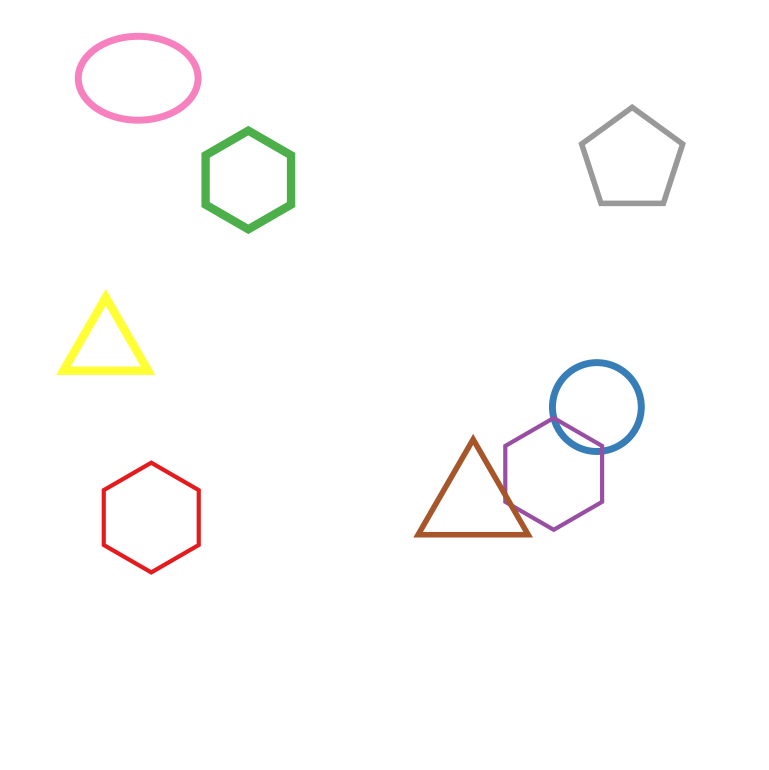[{"shape": "hexagon", "thickness": 1.5, "radius": 0.36, "center": [0.196, 0.328]}, {"shape": "circle", "thickness": 2.5, "radius": 0.29, "center": [0.775, 0.471]}, {"shape": "hexagon", "thickness": 3, "radius": 0.32, "center": [0.323, 0.766]}, {"shape": "hexagon", "thickness": 1.5, "radius": 0.36, "center": [0.719, 0.385]}, {"shape": "triangle", "thickness": 3, "radius": 0.32, "center": [0.137, 0.55]}, {"shape": "triangle", "thickness": 2, "radius": 0.41, "center": [0.614, 0.347]}, {"shape": "oval", "thickness": 2.5, "radius": 0.39, "center": [0.179, 0.898]}, {"shape": "pentagon", "thickness": 2, "radius": 0.34, "center": [0.821, 0.792]}]